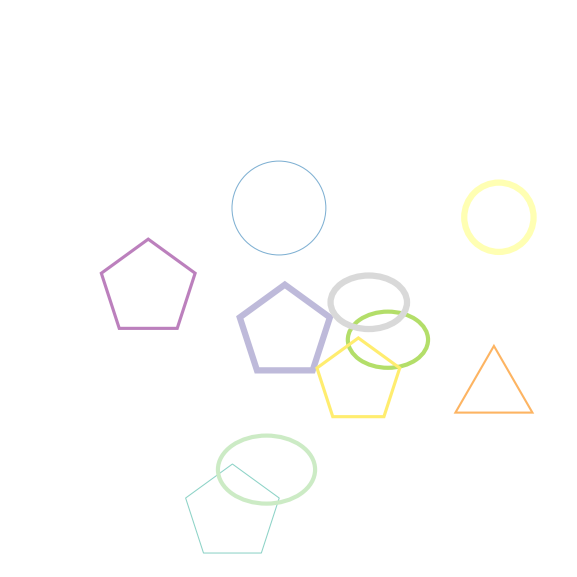[{"shape": "pentagon", "thickness": 0.5, "radius": 0.43, "center": [0.402, 0.11]}, {"shape": "circle", "thickness": 3, "radius": 0.3, "center": [0.864, 0.623]}, {"shape": "pentagon", "thickness": 3, "radius": 0.41, "center": [0.493, 0.424]}, {"shape": "circle", "thickness": 0.5, "radius": 0.41, "center": [0.483, 0.639]}, {"shape": "triangle", "thickness": 1, "radius": 0.38, "center": [0.855, 0.323]}, {"shape": "oval", "thickness": 2, "radius": 0.35, "center": [0.672, 0.411]}, {"shape": "oval", "thickness": 3, "radius": 0.33, "center": [0.639, 0.476]}, {"shape": "pentagon", "thickness": 1.5, "radius": 0.43, "center": [0.257, 0.5]}, {"shape": "oval", "thickness": 2, "radius": 0.42, "center": [0.461, 0.186]}, {"shape": "pentagon", "thickness": 1.5, "radius": 0.38, "center": [0.621, 0.339]}]